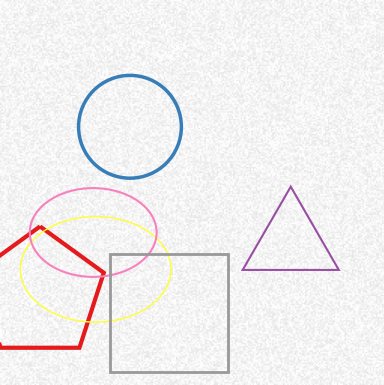[{"shape": "pentagon", "thickness": 3, "radius": 0.87, "center": [0.104, 0.238]}, {"shape": "circle", "thickness": 2.5, "radius": 0.67, "center": [0.338, 0.671]}, {"shape": "triangle", "thickness": 1.5, "radius": 0.72, "center": [0.755, 0.371]}, {"shape": "oval", "thickness": 1, "radius": 0.98, "center": [0.248, 0.3]}, {"shape": "oval", "thickness": 1.5, "radius": 0.82, "center": [0.242, 0.396]}, {"shape": "square", "thickness": 2, "radius": 0.77, "center": [0.439, 0.187]}]